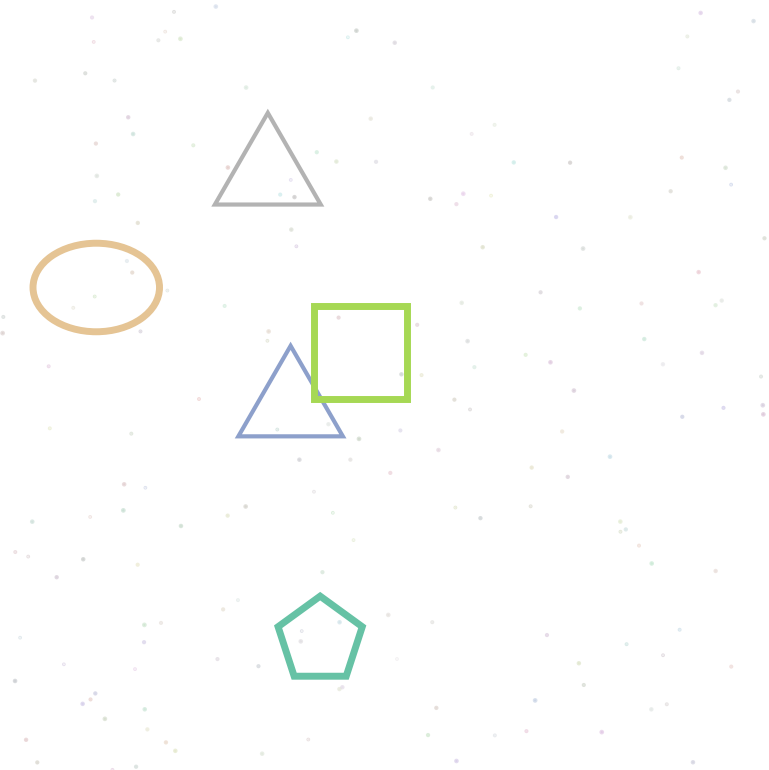[{"shape": "pentagon", "thickness": 2.5, "radius": 0.29, "center": [0.416, 0.168]}, {"shape": "triangle", "thickness": 1.5, "radius": 0.39, "center": [0.377, 0.473]}, {"shape": "square", "thickness": 2.5, "radius": 0.3, "center": [0.469, 0.543]}, {"shape": "oval", "thickness": 2.5, "radius": 0.41, "center": [0.125, 0.627]}, {"shape": "triangle", "thickness": 1.5, "radius": 0.4, "center": [0.348, 0.774]}]